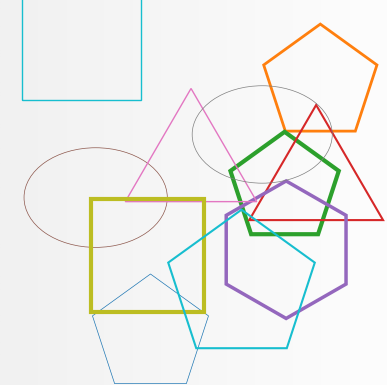[{"shape": "pentagon", "thickness": 0.5, "radius": 0.79, "center": [0.388, 0.131]}, {"shape": "pentagon", "thickness": 2, "radius": 0.77, "center": [0.827, 0.784]}, {"shape": "pentagon", "thickness": 3, "radius": 0.74, "center": [0.734, 0.511]}, {"shape": "triangle", "thickness": 1.5, "radius": 1.0, "center": [0.816, 0.528]}, {"shape": "hexagon", "thickness": 2.5, "radius": 0.89, "center": [0.738, 0.351]}, {"shape": "oval", "thickness": 0.5, "radius": 0.92, "center": [0.247, 0.487]}, {"shape": "triangle", "thickness": 1, "radius": 0.98, "center": [0.493, 0.574]}, {"shape": "oval", "thickness": 0.5, "radius": 0.9, "center": [0.677, 0.651]}, {"shape": "square", "thickness": 3, "radius": 0.73, "center": [0.38, 0.337]}, {"shape": "square", "thickness": 1, "radius": 0.77, "center": [0.211, 0.895]}, {"shape": "pentagon", "thickness": 1.5, "radius": 0.99, "center": [0.623, 0.256]}]